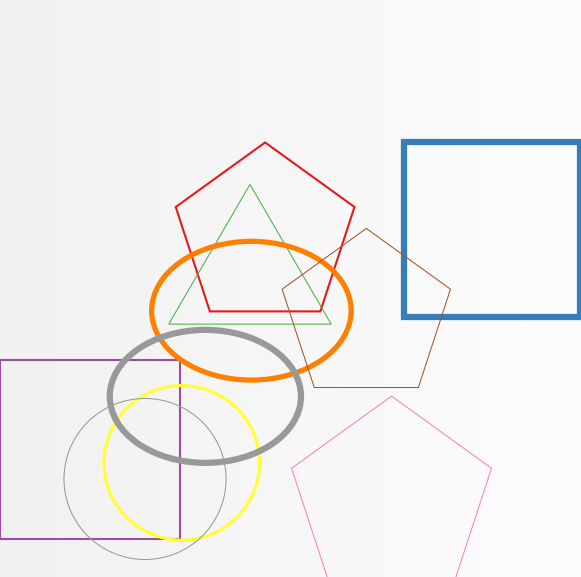[{"shape": "pentagon", "thickness": 1, "radius": 0.81, "center": [0.456, 0.591]}, {"shape": "square", "thickness": 3, "radius": 0.76, "center": [0.846, 0.601]}, {"shape": "triangle", "thickness": 0.5, "radius": 0.81, "center": [0.43, 0.519]}, {"shape": "square", "thickness": 1, "radius": 0.78, "center": [0.155, 0.221]}, {"shape": "oval", "thickness": 2.5, "radius": 0.86, "center": [0.432, 0.461]}, {"shape": "circle", "thickness": 1.5, "radius": 0.67, "center": [0.313, 0.198]}, {"shape": "pentagon", "thickness": 0.5, "radius": 0.76, "center": [0.63, 0.451]}, {"shape": "pentagon", "thickness": 0.5, "radius": 0.9, "center": [0.674, 0.132]}, {"shape": "circle", "thickness": 0.5, "radius": 0.7, "center": [0.25, 0.17]}, {"shape": "oval", "thickness": 3, "radius": 0.82, "center": [0.353, 0.313]}]